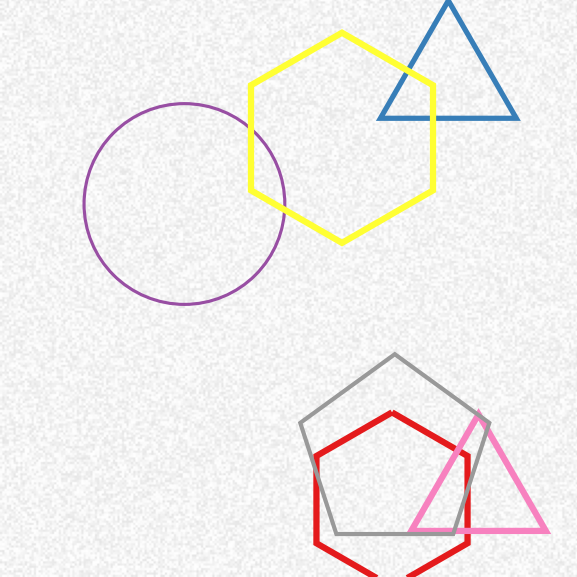[{"shape": "hexagon", "thickness": 3, "radius": 0.76, "center": [0.679, 0.134]}, {"shape": "triangle", "thickness": 2.5, "radius": 0.68, "center": [0.776, 0.862]}, {"shape": "circle", "thickness": 1.5, "radius": 0.87, "center": [0.319, 0.646]}, {"shape": "hexagon", "thickness": 3, "radius": 0.91, "center": [0.592, 0.76]}, {"shape": "triangle", "thickness": 3, "radius": 0.67, "center": [0.829, 0.147]}, {"shape": "pentagon", "thickness": 2, "radius": 0.86, "center": [0.684, 0.214]}]